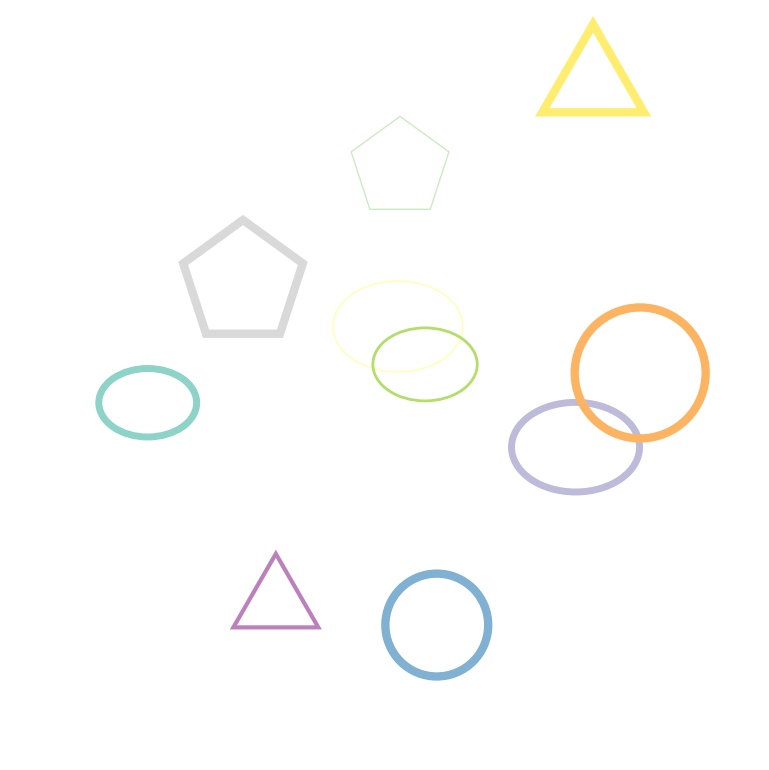[{"shape": "oval", "thickness": 2.5, "radius": 0.32, "center": [0.192, 0.477]}, {"shape": "oval", "thickness": 0.5, "radius": 0.42, "center": [0.517, 0.576]}, {"shape": "oval", "thickness": 2.5, "radius": 0.42, "center": [0.747, 0.419]}, {"shape": "circle", "thickness": 3, "radius": 0.33, "center": [0.567, 0.188]}, {"shape": "circle", "thickness": 3, "radius": 0.43, "center": [0.831, 0.516]}, {"shape": "oval", "thickness": 1, "radius": 0.34, "center": [0.552, 0.527]}, {"shape": "pentagon", "thickness": 3, "radius": 0.41, "center": [0.316, 0.633]}, {"shape": "triangle", "thickness": 1.5, "radius": 0.32, "center": [0.358, 0.217]}, {"shape": "pentagon", "thickness": 0.5, "radius": 0.33, "center": [0.52, 0.782]}, {"shape": "triangle", "thickness": 3, "radius": 0.38, "center": [0.77, 0.892]}]